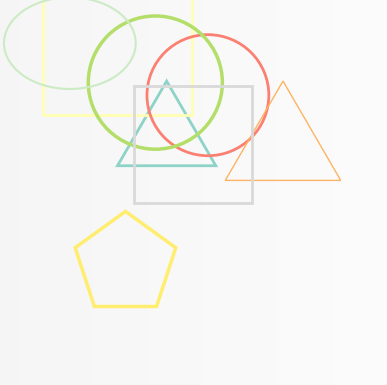[{"shape": "triangle", "thickness": 2, "radius": 0.73, "center": [0.43, 0.643]}, {"shape": "square", "thickness": 2, "radius": 0.96, "center": [0.303, 0.892]}, {"shape": "circle", "thickness": 2, "radius": 0.79, "center": [0.536, 0.753]}, {"shape": "triangle", "thickness": 1, "radius": 0.86, "center": [0.73, 0.617]}, {"shape": "circle", "thickness": 2.5, "radius": 0.87, "center": [0.401, 0.785]}, {"shape": "square", "thickness": 2, "radius": 0.76, "center": [0.498, 0.625]}, {"shape": "oval", "thickness": 1.5, "radius": 0.85, "center": [0.18, 0.888]}, {"shape": "pentagon", "thickness": 2.5, "radius": 0.68, "center": [0.324, 0.314]}]